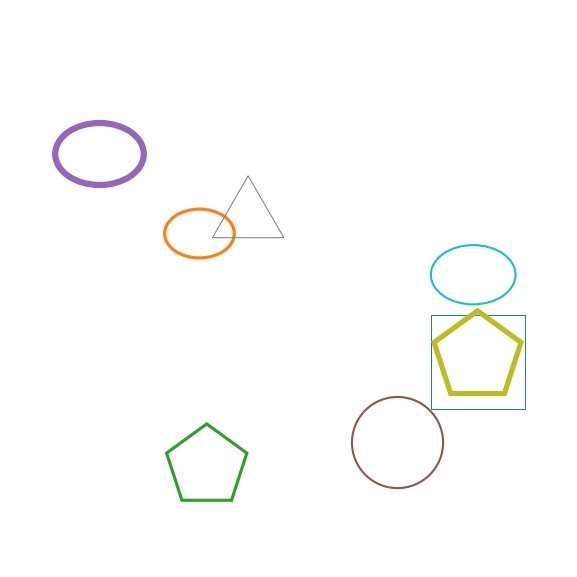[{"shape": "square", "thickness": 0.5, "radius": 0.4, "center": [0.828, 0.372]}, {"shape": "oval", "thickness": 1.5, "radius": 0.3, "center": [0.345, 0.595]}, {"shape": "pentagon", "thickness": 1.5, "radius": 0.37, "center": [0.358, 0.192]}, {"shape": "oval", "thickness": 3, "radius": 0.38, "center": [0.172, 0.733]}, {"shape": "circle", "thickness": 1, "radius": 0.39, "center": [0.688, 0.233]}, {"shape": "triangle", "thickness": 0.5, "radius": 0.36, "center": [0.43, 0.623]}, {"shape": "pentagon", "thickness": 2.5, "radius": 0.4, "center": [0.827, 0.382]}, {"shape": "oval", "thickness": 1, "radius": 0.37, "center": [0.819, 0.523]}]